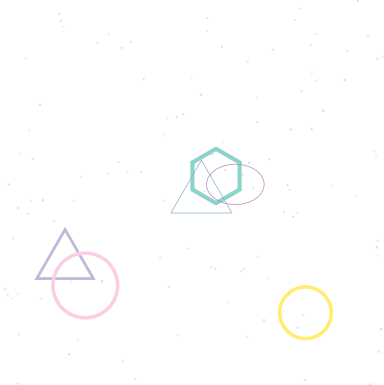[{"shape": "hexagon", "thickness": 3, "radius": 0.35, "center": [0.561, 0.543]}, {"shape": "triangle", "thickness": 2, "radius": 0.42, "center": [0.169, 0.319]}, {"shape": "triangle", "thickness": 0.5, "radius": 0.46, "center": [0.523, 0.492]}, {"shape": "circle", "thickness": 2.5, "radius": 0.42, "center": [0.222, 0.259]}, {"shape": "oval", "thickness": 0.5, "radius": 0.37, "center": [0.611, 0.521]}, {"shape": "circle", "thickness": 2.5, "radius": 0.34, "center": [0.794, 0.188]}]